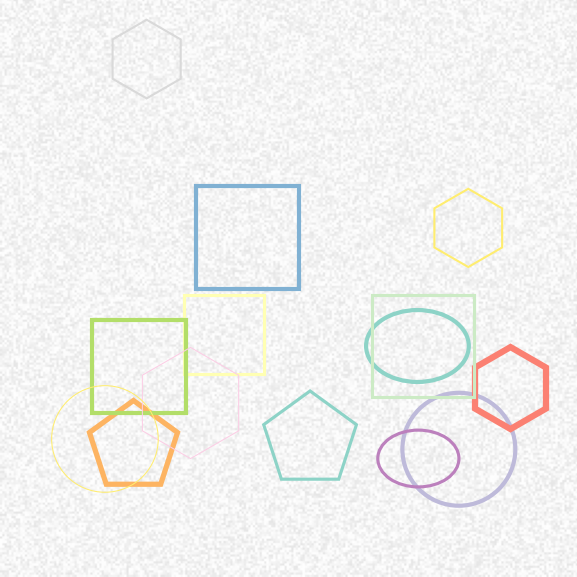[{"shape": "oval", "thickness": 2, "radius": 0.44, "center": [0.723, 0.4]}, {"shape": "pentagon", "thickness": 1.5, "radius": 0.42, "center": [0.537, 0.238]}, {"shape": "square", "thickness": 1.5, "radius": 0.34, "center": [0.388, 0.42]}, {"shape": "circle", "thickness": 2, "radius": 0.49, "center": [0.795, 0.221]}, {"shape": "hexagon", "thickness": 3, "radius": 0.35, "center": [0.884, 0.327]}, {"shape": "square", "thickness": 2, "radius": 0.45, "center": [0.429, 0.588]}, {"shape": "pentagon", "thickness": 2.5, "radius": 0.4, "center": [0.231, 0.225]}, {"shape": "square", "thickness": 2, "radius": 0.4, "center": [0.241, 0.364]}, {"shape": "hexagon", "thickness": 0.5, "radius": 0.48, "center": [0.33, 0.301]}, {"shape": "hexagon", "thickness": 1, "radius": 0.34, "center": [0.254, 0.897]}, {"shape": "oval", "thickness": 1.5, "radius": 0.35, "center": [0.724, 0.205]}, {"shape": "square", "thickness": 1.5, "radius": 0.44, "center": [0.733, 0.4]}, {"shape": "circle", "thickness": 0.5, "radius": 0.46, "center": [0.182, 0.239]}, {"shape": "hexagon", "thickness": 1, "radius": 0.34, "center": [0.811, 0.605]}]